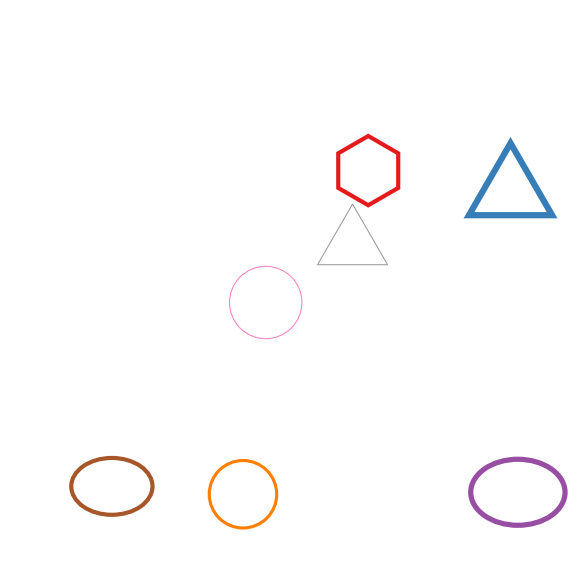[{"shape": "hexagon", "thickness": 2, "radius": 0.3, "center": [0.638, 0.704]}, {"shape": "triangle", "thickness": 3, "radius": 0.42, "center": [0.884, 0.668]}, {"shape": "oval", "thickness": 2.5, "radius": 0.41, "center": [0.897, 0.147]}, {"shape": "circle", "thickness": 1.5, "radius": 0.29, "center": [0.421, 0.143]}, {"shape": "oval", "thickness": 2, "radius": 0.35, "center": [0.194, 0.157]}, {"shape": "circle", "thickness": 0.5, "radius": 0.31, "center": [0.46, 0.475]}, {"shape": "triangle", "thickness": 0.5, "radius": 0.35, "center": [0.61, 0.576]}]